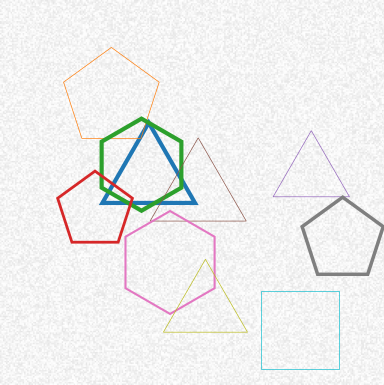[{"shape": "triangle", "thickness": 3, "radius": 0.69, "center": [0.386, 0.542]}, {"shape": "pentagon", "thickness": 0.5, "radius": 0.65, "center": [0.289, 0.746]}, {"shape": "hexagon", "thickness": 3, "radius": 0.6, "center": [0.368, 0.572]}, {"shape": "pentagon", "thickness": 2, "radius": 0.51, "center": [0.247, 0.453]}, {"shape": "triangle", "thickness": 0.5, "radius": 0.57, "center": [0.809, 0.546]}, {"shape": "triangle", "thickness": 0.5, "radius": 0.72, "center": [0.515, 0.498]}, {"shape": "hexagon", "thickness": 1.5, "radius": 0.67, "center": [0.442, 0.318]}, {"shape": "pentagon", "thickness": 2.5, "radius": 0.55, "center": [0.89, 0.377]}, {"shape": "triangle", "thickness": 0.5, "radius": 0.63, "center": [0.534, 0.2]}, {"shape": "square", "thickness": 0.5, "radius": 0.51, "center": [0.779, 0.143]}]